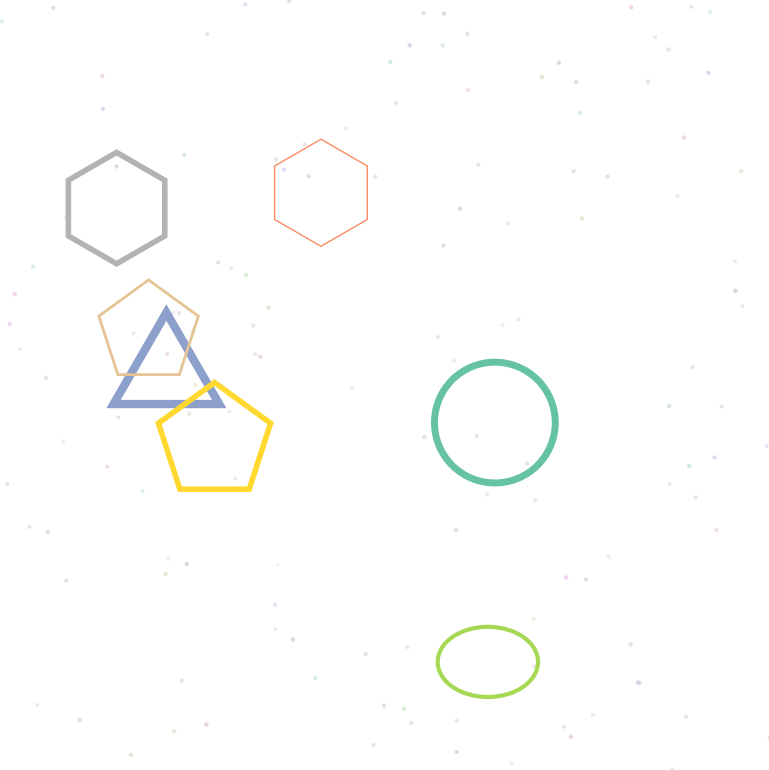[{"shape": "circle", "thickness": 2.5, "radius": 0.39, "center": [0.643, 0.451]}, {"shape": "hexagon", "thickness": 0.5, "radius": 0.35, "center": [0.417, 0.75]}, {"shape": "triangle", "thickness": 3, "radius": 0.4, "center": [0.216, 0.515]}, {"shape": "oval", "thickness": 1.5, "radius": 0.33, "center": [0.634, 0.14]}, {"shape": "pentagon", "thickness": 2, "radius": 0.38, "center": [0.279, 0.427]}, {"shape": "pentagon", "thickness": 1, "radius": 0.34, "center": [0.193, 0.568]}, {"shape": "hexagon", "thickness": 2, "radius": 0.36, "center": [0.151, 0.73]}]